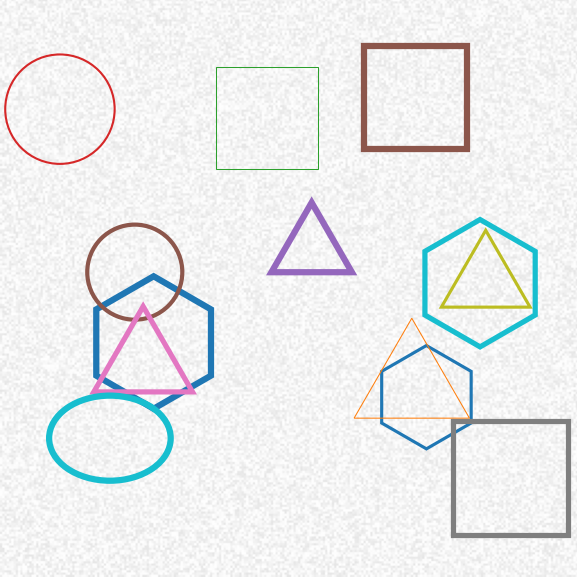[{"shape": "hexagon", "thickness": 1.5, "radius": 0.45, "center": [0.738, 0.311]}, {"shape": "hexagon", "thickness": 3, "radius": 0.57, "center": [0.266, 0.406]}, {"shape": "triangle", "thickness": 0.5, "radius": 0.58, "center": [0.713, 0.333]}, {"shape": "square", "thickness": 0.5, "radius": 0.44, "center": [0.462, 0.795]}, {"shape": "circle", "thickness": 1, "radius": 0.47, "center": [0.104, 0.81]}, {"shape": "triangle", "thickness": 3, "radius": 0.4, "center": [0.54, 0.568]}, {"shape": "square", "thickness": 3, "radius": 0.45, "center": [0.72, 0.83]}, {"shape": "circle", "thickness": 2, "radius": 0.41, "center": [0.233, 0.528]}, {"shape": "triangle", "thickness": 2.5, "radius": 0.49, "center": [0.248, 0.37]}, {"shape": "square", "thickness": 2.5, "radius": 0.49, "center": [0.884, 0.172]}, {"shape": "triangle", "thickness": 1.5, "radius": 0.44, "center": [0.841, 0.512]}, {"shape": "oval", "thickness": 3, "radius": 0.53, "center": [0.19, 0.24]}, {"shape": "hexagon", "thickness": 2.5, "radius": 0.55, "center": [0.831, 0.509]}]